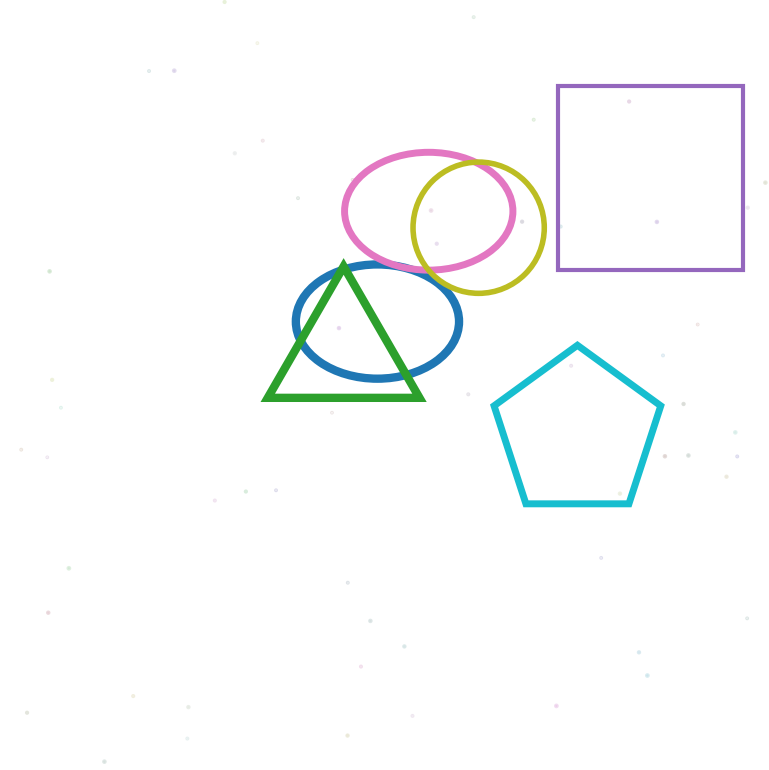[{"shape": "oval", "thickness": 3, "radius": 0.53, "center": [0.49, 0.582]}, {"shape": "triangle", "thickness": 3, "radius": 0.57, "center": [0.446, 0.54]}, {"shape": "square", "thickness": 1.5, "radius": 0.6, "center": [0.844, 0.769]}, {"shape": "oval", "thickness": 2.5, "radius": 0.55, "center": [0.557, 0.726]}, {"shape": "circle", "thickness": 2, "radius": 0.43, "center": [0.622, 0.704]}, {"shape": "pentagon", "thickness": 2.5, "radius": 0.57, "center": [0.75, 0.438]}]